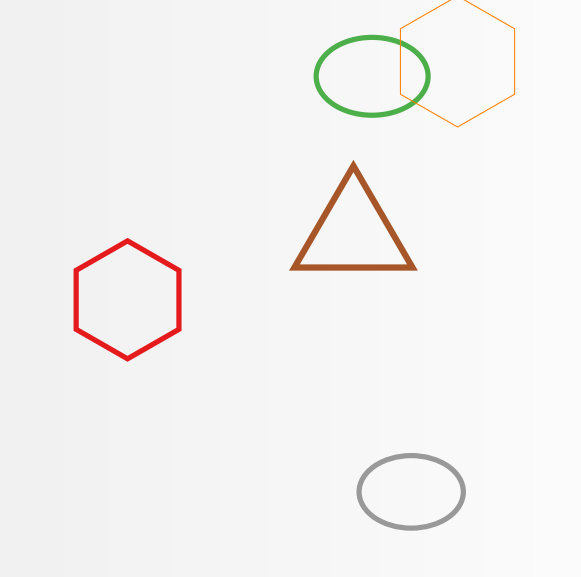[{"shape": "hexagon", "thickness": 2.5, "radius": 0.51, "center": [0.219, 0.48]}, {"shape": "oval", "thickness": 2.5, "radius": 0.48, "center": [0.64, 0.867]}, {"shape": "hexagon", "thickness": 0.5, "radius": 0.57, "center": [0.787, 0.893]}, {"shape": "triangle", "thickness": 3, "radius": 0.59, "center": [0.608, 0.595]}, {"shape": "oval", "thickness": 2.5, "radius": 0.45, "center": [0.707, 0.147]}]